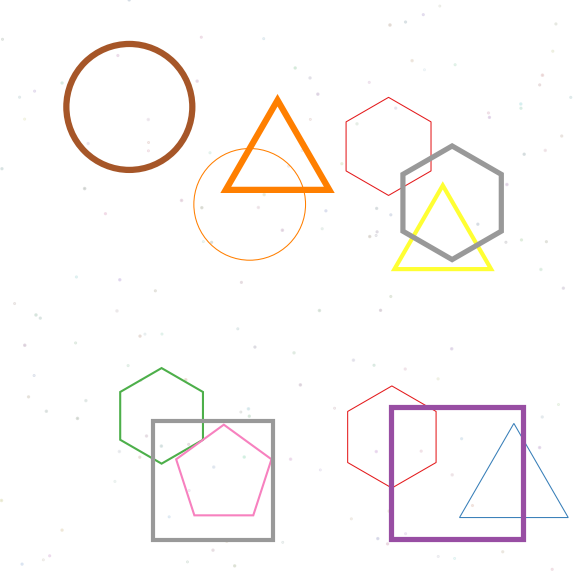[{"shape": "hexagon", "thickness": 0.5, "radius": 0.42, "center": [0.673, 0.746]}, {"shape": "hexagon", "thickness": 0.5, "radius": 0.44, "center": [0.679, 0.242]}, {"shape": "triangle", "thickness": 0.5, "radius": 0.54, "center": [0.89, 0.157]}, {"shape": "hexagon", "thickness": 1, "radius": 0.41, "center": [0.28, 0.279]}, {"shape": "square", "thickness": 2.5, "radius": 0.57, "center": [0.791, 0.18]}, {"shape": "circle", "thickness": 0.5, "radius": 0.48, "center": [0.432, 0.645]}, {"shape": "triangle", "thickness": 3, "radius": 0.52, "center": [0.481, 0.722]}, {"shape": "triangle", "thickness": 2, "radius": 0.48, "center": [0.767, 0.581]}, {"shape": "circle", "thickness": 3, "radius": 0.55, "center": [0.224, 0.814]}, {"shape": "pentagon", "thickness": 1, "radius": 0.43, "center": [0.388, 0.177]}, {"shape": "hexagon", "thickness": 2.5, "radius": 0.49, "center": [0.783, 0.648]}, {"shape": "square", "thickness": 2, "radius": 0.52, "center": [0.369, 0.167]}]